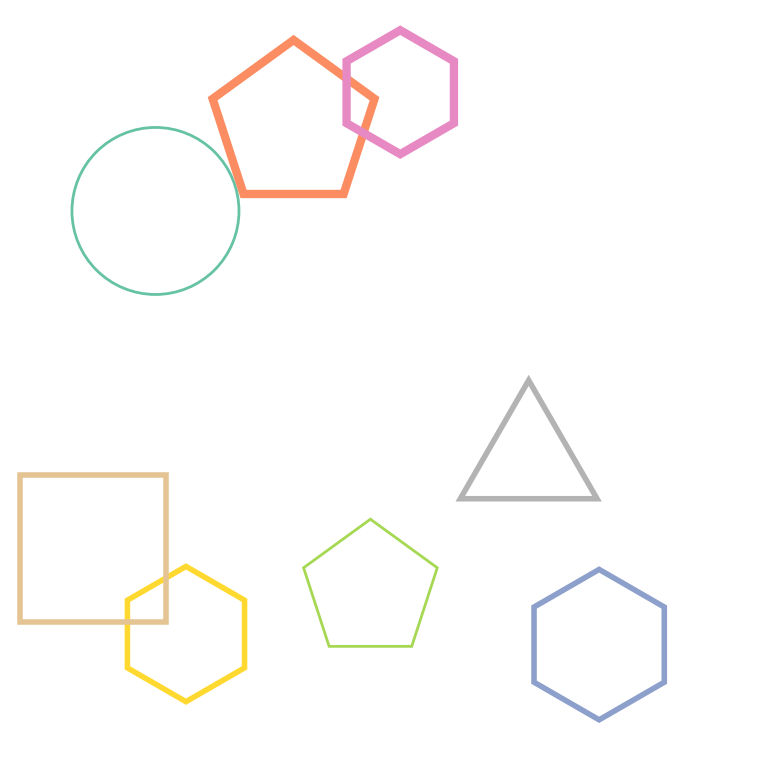[{"shape": "circle", "thickness": 1, "radius": 0.54, "center": [0.202, 0.726]}, {"shape": "pentagon", "thickness": 3, "radius": 0.55, "center": [0.381, 0.838]}, {"shape": "hexagon", "thickness": 2, "radius": 0.49, "center": [0.778, 0.163]}, {"shape": "hexagon", "thickness": 3, "radius": 0.4, "center": [0.52, 0.88]}, {"shape": "pentagon", "thickness": 1, "radius": 0.46, "center": [0.481, 0.234]}, {"shape": "hexagon", "thickness": 2, "radius": 0.44, "center": [0.242, 0.177]}, {"shape": "square", "thickness": 2, "radius": 0.47, "center": [0.121, 0.288]}, {"shape": "triangle", "thickness": 2, "radius": 0.51, "center": [0.687, 0.404]}]